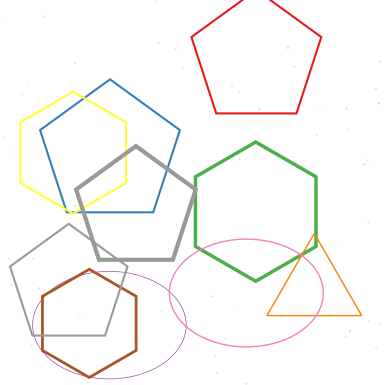[{"shape": "pentagon", "thickness": 1.5, "radius": 0.89, "center": [0.666, 0.849]}, {"shape": "pentagon", "thickness": 1.5, "radius": 0.95, "center": [0.286, 0.603]}, {"shape": "hexagon", "thickness": 2.5, "radius": 0.9, "center": [0.664, 0.45]}, {"shape": "oval", "thickness": 0.5, "radius": 1.0, "center": [0.284, 0.156]}, {"shape": "triangle", "thickness": 1, "radius": 0.71, "center": [0.816, 0.251]}, {"shape": "hexagon", "thickness": 1.5, "radius": 0.79, "center": [0.19, 0.604]}, {"shape": "hexagon", "thickness": 2, "radius": 0.7, "center": [0.232, 0.16]}, {"shape": "oval", "thickness": 1, "radius": 1.0, "center": [0.64, 0.239]}, {"shape": "pentagon", "thickness": 1.5, "radius": 0.8, "center": [0.179, 0.258]}, {"shape": "pentagon", "thickness": 3, "radius": 0.82, "center": [0.353, 0.457]}]